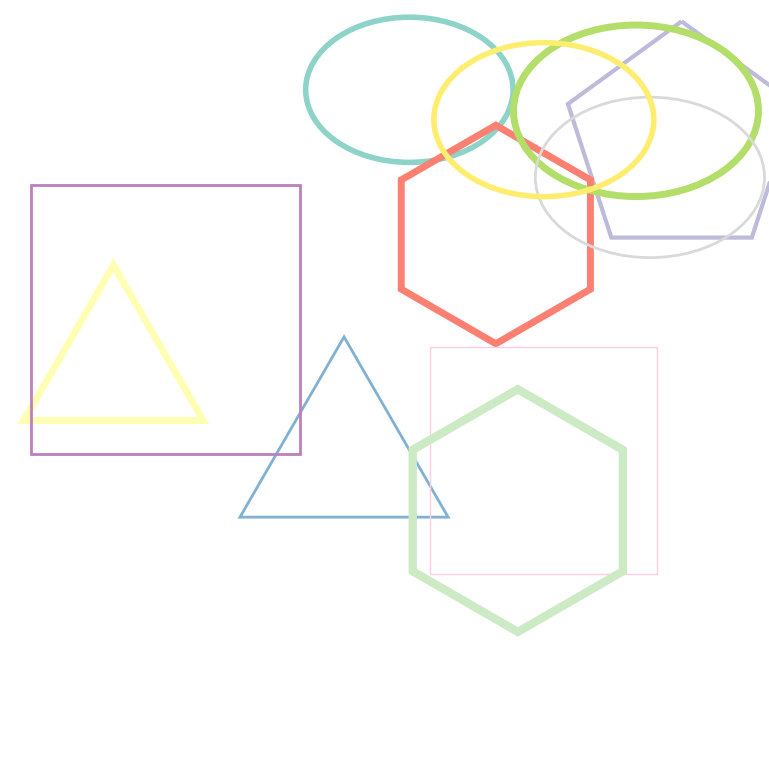[{"shape": "oval", "thickness": 2, "radius": 0.67, "center": [0.532, 0.883]}, {"shape": "triangle", "thickness": 2.5, "radius": 0.67, "center": [0.147, 0.521]}, {"shape": "pentagon", "thickness": 1.5, "radius": 0.78, "center": [0.885, 0.817]}, {"shape": "hexagon", "thickness": 2.5, "radius": 0.71, "center": [0.644, 0.695]}, {"shape": "triangle", "thickness": 1, "radius": 0.78, "center": [0.447, 0.406]}, {"shape": "oval", "thickness": 2.5, "radius": 0.8, "center": [0.826, 0.856]}, {"shape": "square", "thickness": 0.5, "radius": 0.74, "center": [0.706, 0.402]}, {"shape": "oval", "thickness": 1, "radius": 0.74, "center": [0.844, 0.77]}, {"shape": "square", "thickness": 1, "radius": 0.87, "center": [0.215, 0.586]}, {"shape": "hexagon", "thickness": 3, "radius": 0.79, "center": [0.672, 0.337]}, {"shape": "oval", "thickness": 2, "radius": 0.71, "center": [0.706, 0.845]}]